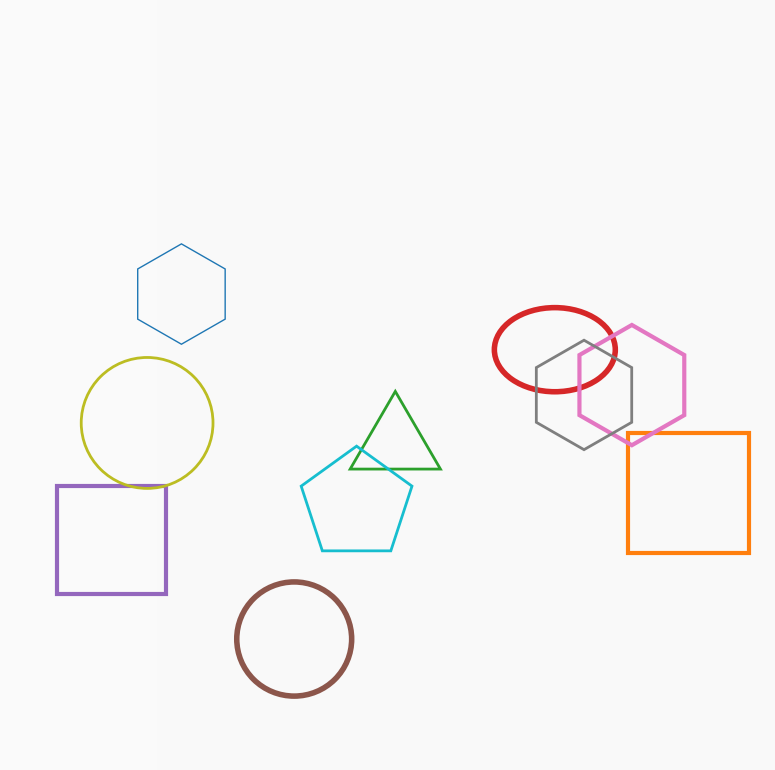[{"shape": "hexagon", "thickness": 0.5, "radius": 0.33, "center": [0.234, 0.618]}, {"shape": "square", "thickness": 1.5, "radius": 0.39, "center": [0.888, 0.36]}, {"shape": "triangle", "thickness": 1, "radius": 0.34, "center": [0.51, 0.424]}, {"shape": "oval", "thickness": 2, "radius": 0.39, "center": [0.716, 0.546]}, {"shape": "square", "thickness": 1.5, "radius": 0.35, "center": [0.143, 0.298]}, {"shape": "circle", "thickness": 2, "radius": 0.37, "center": [0.38, 0.17]}, {"shape": "hexagon", "thickness": 1.5, "radius": 0.39, "center": [0.815, 0.5]}, {"shape": "hexagon", "thickness": 1, "radius": 0.36, "center": [0.754, 0.487]}, {"shape": "circle", "thickness": 1, "radius": 0.43, "center": [0.19, 0.451]}, {"shape": "pentagon", "thickness": 1, "radius": 0.38, "center": [0.46, 0.345]}]